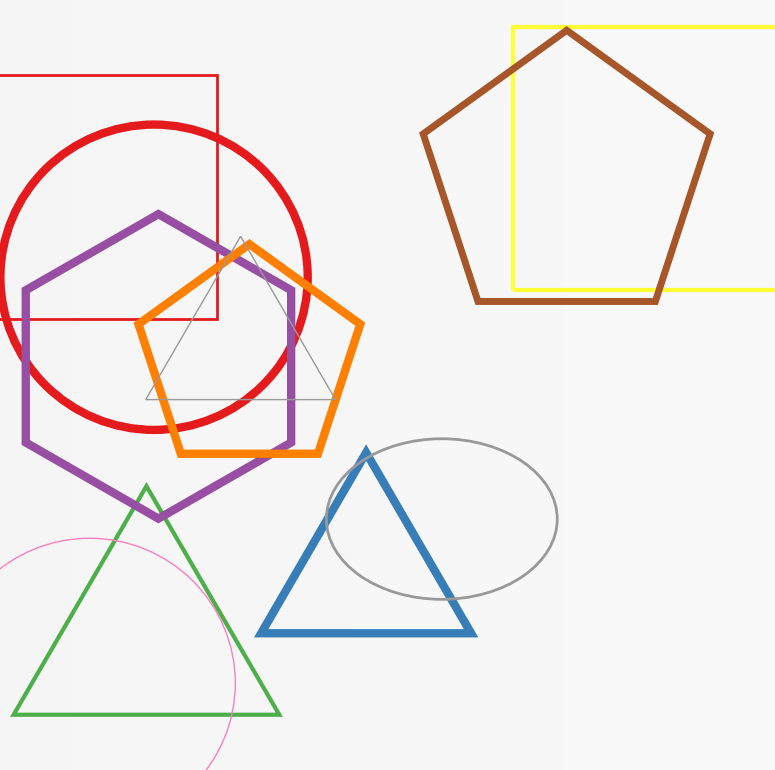[{"shape": "square", "thickness": 1, "radius": 0.79, "center": [0.121, 0.745]}, {"shape": "circle", "thickness": 3, "radius": 0.99, "center": [0.199, 0.64]}, {"shape": "triangle", "thickness": 3, "radius": 0.78, "center": [0.472, 0.256]}, {"shape": "triangle", "thickness": 1.5, "radius": 0.99, "center": [0.189, 0.171]}, {"shape": "hexagon", "thickness": 3, "radius": 0.99, "center": [0.204, 0.524]}, {"shape": "pentagon", "thickness": 3, "radius": 0.75, "center": [0.322, 0.532]}, {"shape": "square", "thickness": 1.5, "radius": 0.85, "center": [0.832, 0.794]}, {"shape": "pentagon", "thickness": 2.5, "radius": 0.97, "center": [0.731, 0.766]}, {"shape": "circle", "thickness": 0.5, "radius": 0.94, "center": [0.115, 0.113]}, {"shape": "oval", "thickness": 1, "radius": 0.74, "center": [0.57, 0.326]}, {"shape": "triangle", "thickness": 0.5, "radius": 0.71, "center": [0.31, 0.552]}]